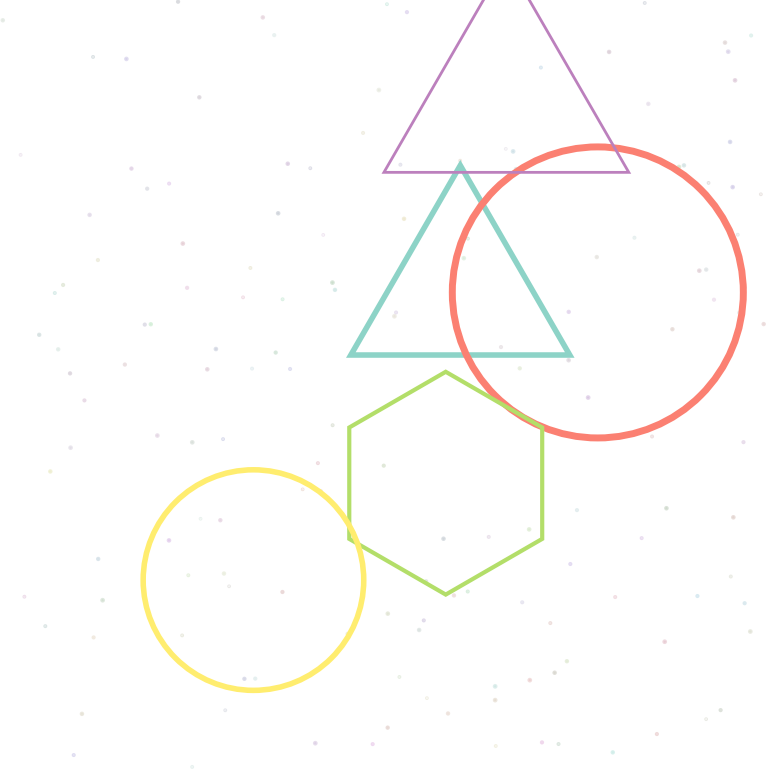[{"shape": "triangle", "thickness": 2, "radius": 0.82, "center": [0.598, 0.621]}, {"shape": "circle", "thickness": 2.5, "radius": 0.94, "center": [0.776, 0.62]}, {"shape": "hexagon", "thickness": 1.5, "radius": 0.72, "center": [0.579, 0.372]}, {"shape": "triangle", "thickness": 1, "radius": 0.92, "center": [0.658, 0.868]}, {"shape": "circle", "thickness": 2, "radius": 0.72, "center": [0.329, 0.247]}]